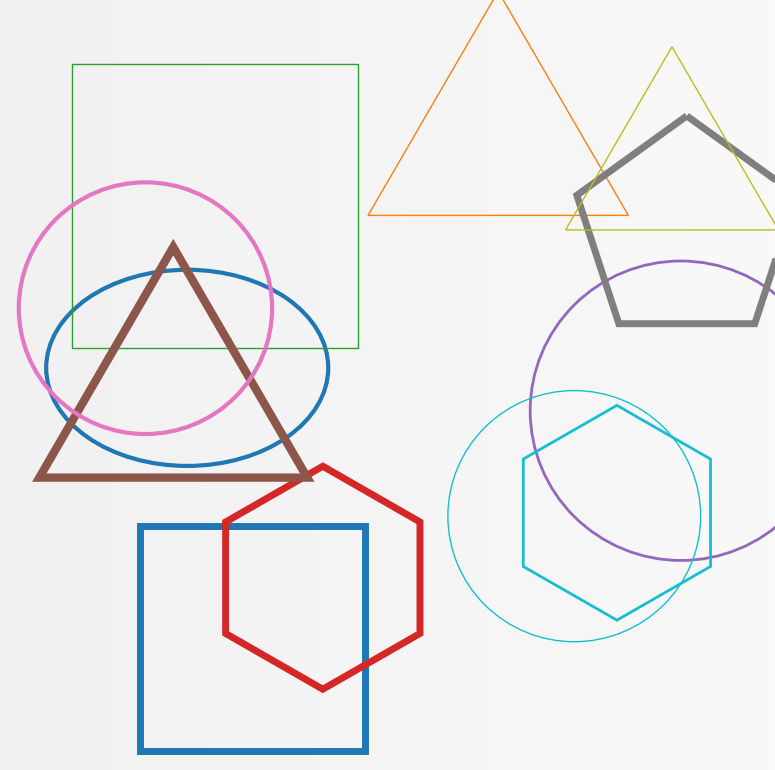[{"shape": "square", "thickness": 2.5, "radius": 0.73, "center": [0.326, 0.171]}, {"shape": "oval", "thickness": 1.5, "radius": 0.91, "center": [0.242, 0.522]}, {"shape": "triangle", "thickness": 0.5, "radius": 0.97, "center": [0.643, 0.817]}, {"shape": "square", "thickness": 0.5, "radius": 0.92, "center": [0.277, 0.733]}, {"shape": "hexagon", "thickness": 2.5, "radius": 0.72, "center": [0.417, 0.25]}, {"shape": "circle", "thickness": 1, "radius": 0.97, "center": [0.879, 0.467]}, {"shape": "triangle", "thickness": 3, "radius": 1.0, "center": [0.224, 0.48]}, {"shape": "circle", "thickness": 1.5, "radius": 0.82, "center": [0.188, 0.6]}, {"shape": "pentagon", "thickness": 2.5, "radius": 0.75, "center": [0.886, 0.7]}, {"shape": "triangle", "thickness": 0.5, "radius": 0.79, "center": [0.867, 0.781]}, {"shape": "circle", "thickness": 0.5, "radius": 0.82, "center": [0.741, 0.33]}, {"shape": "hexagon", "thickness": 1, "radius": 0.7, "center": [0.796, 0.334]}]